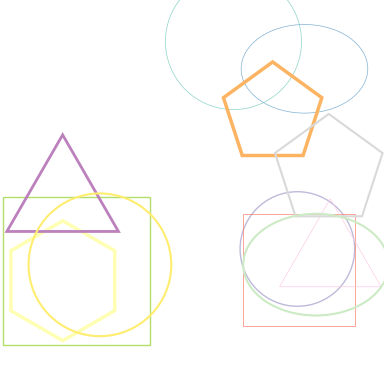[{"shape": "circle", "thickness": 0.5, "radius": 0.88, "center": [0.606, 0.892]}, {"shape": "hexagon", "thickness": 2.5, "radius": 0.78, "center": [0.163, 0.271]}, {"shape": "circle", "thickness": 1, "radius": 0.74, "center": [0.772, 0.353]}, {"shape": "square", "thickness": 0.5, "radius": 0.73, "center": [0.777, 0.299]}, {"shape": "oval", "thickness": 0.5, "radius": 0.82, "center": [0.791, 0.821]}, {"shape": "pentagon", "thickness": 2.5, "radius": 0.67, "center": [0.708, 0.705]}, {"shape": "square", "thickness": 1, "radius": 0.96, "center": [0.198, 0.296]}, {"shape": "triangle", "thickness": 0.5, "radius": 0.76, "center": [0.858, 0.331]}, {"shape": "pentagon", "thickness": 1.5, "radius": 0.73, "center": [0.854, 0.557]}, {"shape": "triangle", "thickness": 2, "radius": 0.84, "center": [0.163, 0.482]}, {"shape": "oval", "thickness": 1.5, "radius": 0.94, "center": [0.821, 0.313]}, {"shape": "circle", "thickness": 1.5, "radius": 0.93, "center": [0.259, 0.312]}]